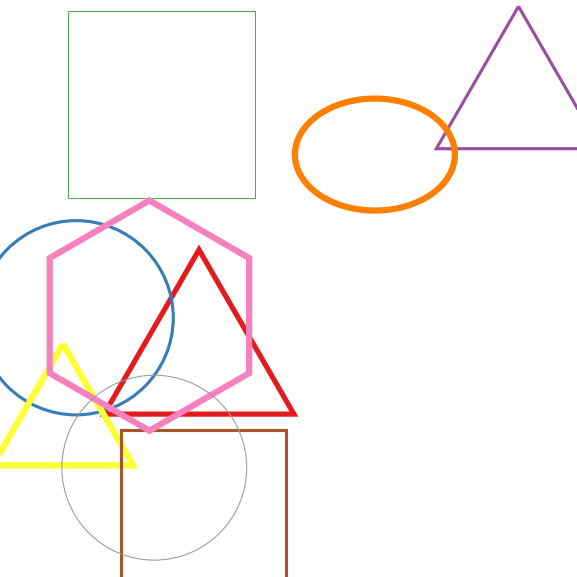[{"shape": "triangle", "thickness": 2.5, "radius": 0.95, "center": [0.345, 0.377]}, {"shape": "circle", "thickness": 1.5, "radius": 0.84, "center": [0.132, 0.449]}, {"shape": "square", "thickness": 0.5, "radius": 0.81, "center": [0.279, 0.818]}, {"shape": "triangle", "thickness": 1.5, "radius": 0.82, "center": [0.898, 0.824]}, {"shape": "oval", "thickness": 3, "radius": 0.69, "center": [0.649, 0.731]}, {"shape": "triangle", "thickness": 3, "radius": 0.7, "center": [0.109, 0.263]}, {"shape": "square", "thickness": 1.5, "radius": 0.71, "center": [0.352, 0.113]}, {"shape": "hexagon", "thickness": 3, "radius": 1.0, "center": [0.259, 0.453]}, {"shape": "circle", "thickness": 0.5, "radius": 0.8, "center": [0.267, 0.189]}]